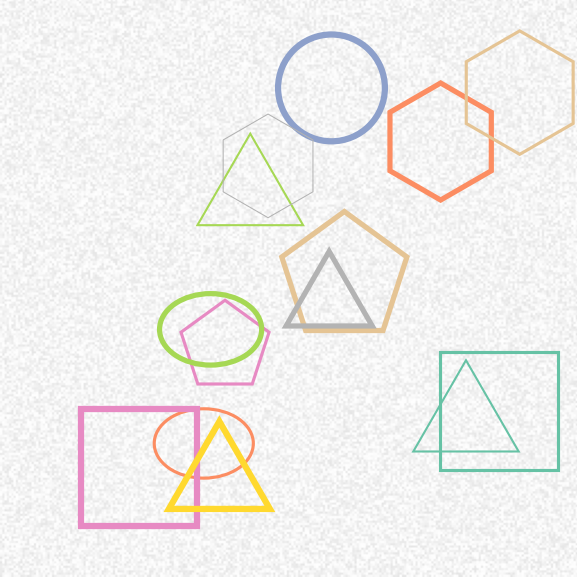[{"shape": "square", "thickness": 1.5, "radius": 0.51, "center": [0.864, 0.287]}, {"shape": "triangle", "thickness": 1, "radius": 0.53, "center": [0.807, 0.27]}, {"shape": "hexagon", "thickness": 2.5, "radius": 0.51, "center": [0.763, 0.754]}, {"shape": "oval", "thickness": 1.5, "radius": 0.43, "center": [0.353, 0.231]}, {"shape": "circle", "thickness": 3, "radius": 0.46, "center": [0.574, 0.847]}, {"shape": "square", "thickness": 3, "radius": 0.5, "center": [0.241, 0.189]}, {"shape": "pentagon", "thickness": 1.5, "radius": 0.4, "center": [0.39, 0.399]}, {"shape": "oval", "thickness": 2.5, "radius": 0.44, "center": [0.365, 0.429]}, {"shape": "triangle", "thickness": 1, "radius": 0.53, "center": [0.433, 0.662]}, {"shape": "triangle", "thickness": 3, "radius": 0.5, "center": [0.38, 0.168]}, {"shape": "hexagon", "thickness": 1.5, "radius": 0.53, "center": [0.9, 0.839]}, {"shape": "pentagon", "thickness": 2.5, "radius": 0.57, "center": [0.596, 0.519]}, {"shape": "triangle", "thickness": 2.5, "radius": 0.43, "center": [0.57, 0.478]}, {"shape": "hexagon", "thickness": 0.5, "radius": 0.45, "center": [0.464, 0.712]}]